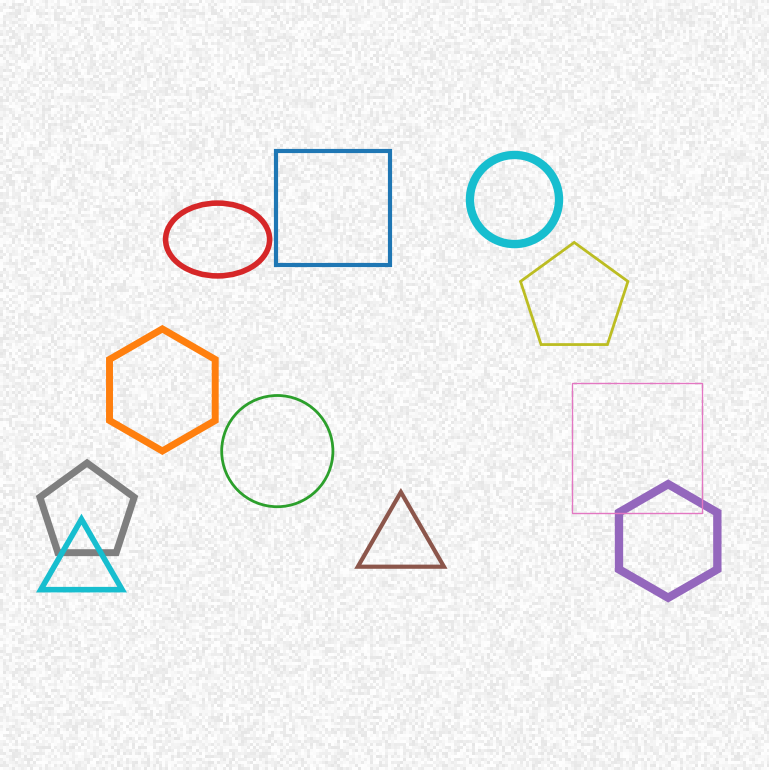[{"shape": "square", "thickness": 1.5, "radius": 0.37, "center": [0.433, 0.729]}, {"shape": "hexagon", "thickness": 2.5, "radius": 0.4, "center": [0.211, 0.494]}, {"shape": "circle", "thickness": 1, "radius": 0.36, "center": [0.36, 0.414]}, {"shape": "oval", "thickness": 2, "radius": 0.34, "center": [0.283, 0.689]}, {"shape": "hexagon", "thickness": 3, "radius": 0.37, "center": [0.868, 0.297]}, {"shape": "triangle", "thickness": 1.5, "radius": 0.32, "center": [0.521, 0.296]}, {"shape": "square", "thickness": 0.5, "radius": 0.42, "center": [0.827, 0.418]}, {"shape": "pentagon", "thickness": 2.5, "radius": 0.32, "center": [0.113, 0.334]}, {"shape": "pentagon", "thickness": 1, "radius": 0.37, "center": [0.746, 0.612]}, {"shape": "circle", "thickness": 3, "radius": 0.29, "center": [0.668, 0.741]}, {"shape": "triangle", "thickness": 2, "radius": 0.3, "center": [0.106, 0.265]}]